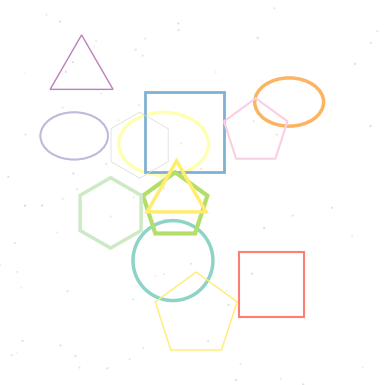[{"shape": "circle", "thickness": 2.5, "radius": 0.52, "center": [0.449, 0.323]}, {"shape": "oval", "thickness": 2.5, "radius": 0.58, "center": [0.425, 0.626]}, {"shape": "oval", "thickness": 1.5, "radius": 0.44, "center": [0.193, 0.647]}, {"shape": "square", "thickness": 1.5, "radius": 0.42, "center": [0.706, 0.261]}, {"shape": "square", "thickness": 2, "radius": 0.52, "center": [0.479, 0.657]}, {"shape": "oval", "thickness": 2.5, "radius": 0.45, "center": [0.751, 0.735]}, {"shape": "pentagon", "thickness": 3, "radius": 0.44, "center": [0.455, 0.465]}, {"shape": "pentagon", "thickness": 1.5, "radius": 0.43, "center": [0.664, 0.658]}, {"shape": "hexagon", "thickness": 0.5, "radius": 0.43, "center": [0.363, 0.623]}, {"shape": "triangle", "thickness": 1, "radius": 0.47, "center": [0.212, 0.815]}, {"shape": "hexagon", "thickness": 2.5, "radius": 0.46, "center": [0.287, 0.447]}, {"shape": "pentagon", "thickness": 1, "radius": 0.56, "center": [0.51, 0.181]}, {"shape": "triangle", "thickness": 2.5, "radius": 0.44, "center": [0.459, 0.494]}]